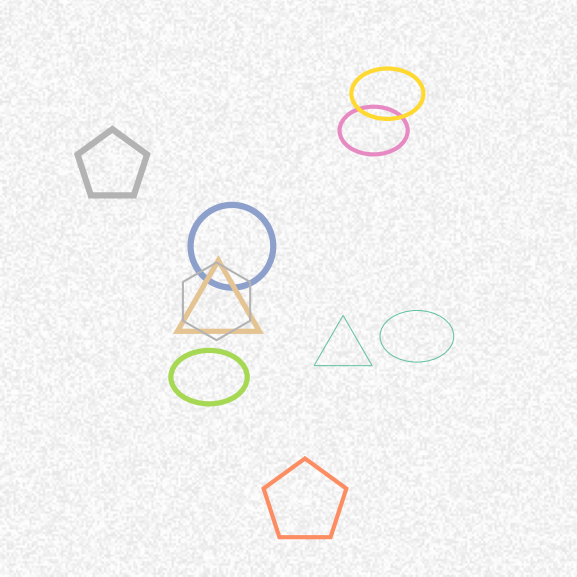[{"shape": "oval", "thickness": 0.5, "radius": 0.32, "center": [0.722, 0.417]}, {"shape": "triangle", "thickness": 0.5, "radius": 0.29, "center": [0.594, 0.395]}, {"shape": "pentagon", "thickness": 2, "radius": 0.38, "center": [0.528, 0.13]}, {"shape": "circle", "thickness": 3, "radius": 0.36, "center": [0.402, 0.573]}, {"shape": "oval", "thickness": 2, "radius": 0.29, "center": [0.647, 0.773]}, {"shape": "oval", "thickness": 2.5, "radius": 0.33, "center": [0.362, 0.346]}, {"shape": "oval", "thickness": 2, "radius": 0.31, "center": [0.671, 0.837]}, {"shape": "triangle", "thickness": 2.5, "radius": 0.41, "center": [0.378, 0.466]}, {"shape": "hexagon", "thickness": 1, "radius": 0.34, "center": [0.375, 0.477]}, {"shape": "pentagon", "thickness": 3, "radius": 0.32, "center": [0.195, 0.712]}]